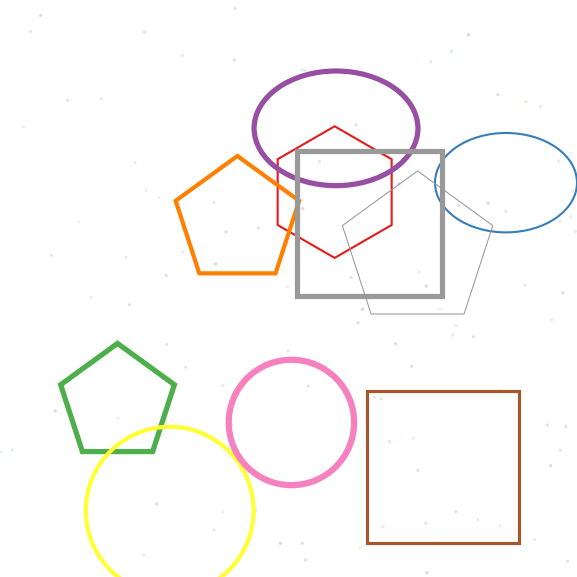[{"shape": "hexagon", "thickness": 1, "radius": 0.57, "center": [0.58, 0.666]}, {"shape": "oval", "thickness": 1, "radius": 0.61, "center": [0.876, 0.683]}, {"shape": "pentagon", "thickness": 2.5, "radius": 0.52, "center": [0.204, 0.301]}, {"shape": "oval", "thickness": 2.5, "radius": 0.71, "center": [0.582, 0.777]}, {"shape": "pentagon", "thickness": 2, "radius": 0.56, "center": [0.411, 0.617]}, {"shape": "circle", "thickness": 2, "radius": 0.73, "center": [0.294, 0.115]}, {"shape": "square", "thickness": 1.5, "radius": 0.66, "center": [0.767, 0.191]}, {"shape": "circle", "thickness": 3, "radius": 0.54, "center": [0.505, 0.268]}, {"shape": "square", "thickness": 2.5, "radius": 0.63, "center": [0.64, 0.612]}, {"shape": "pentagon", "thickness": 0.5, "radius": 0.68, "center": [0.723, 0.566]}]